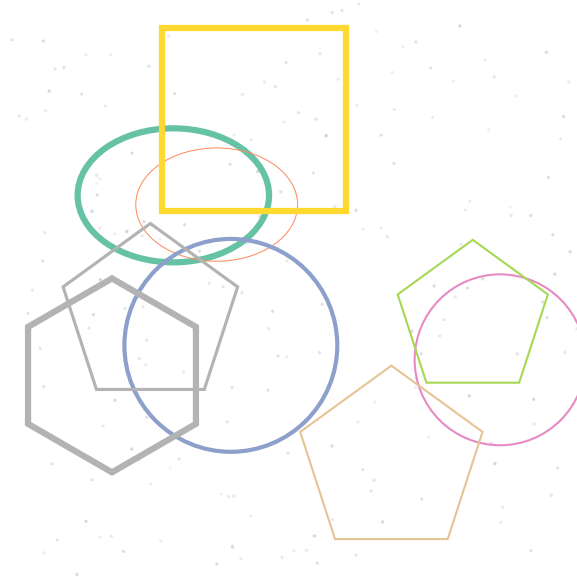[{"shape": "oval", "thickness": 3, "radius": 0.83, "center": [0.3, 0.661]}, {"shape": "oval", "thickness": 0.5, "radius": 0.7, "center": [0.375, 0.645]}, {"shape": "circle", "thickness": 2, "radius": 0.92, "center": [0.4, 0.401]}, {"shape": "circle", "thickness": 1, "radius": 0.74, "center": [0.866, 0.376]}, {"shape": "pentagon", "thickness": 1, "radius": 0.68, "center": [0.819, 0.447]}, {"shape": "square", "thickness": 3, "radius": 0.8, "center": [0.441, 0.792]}, {"shape": "pentagon", "thickness": 1, "radius": 0.83, "center": [0.678, 0.2]}, {"shape": "pentagon", "thickness": 1.5, "radius": 0.79, "center": [0.26, 0.453]}, {"shape": "hexagon", "thickness": 3, "radius": 0.84, "center": [0.194, 0.349]}]